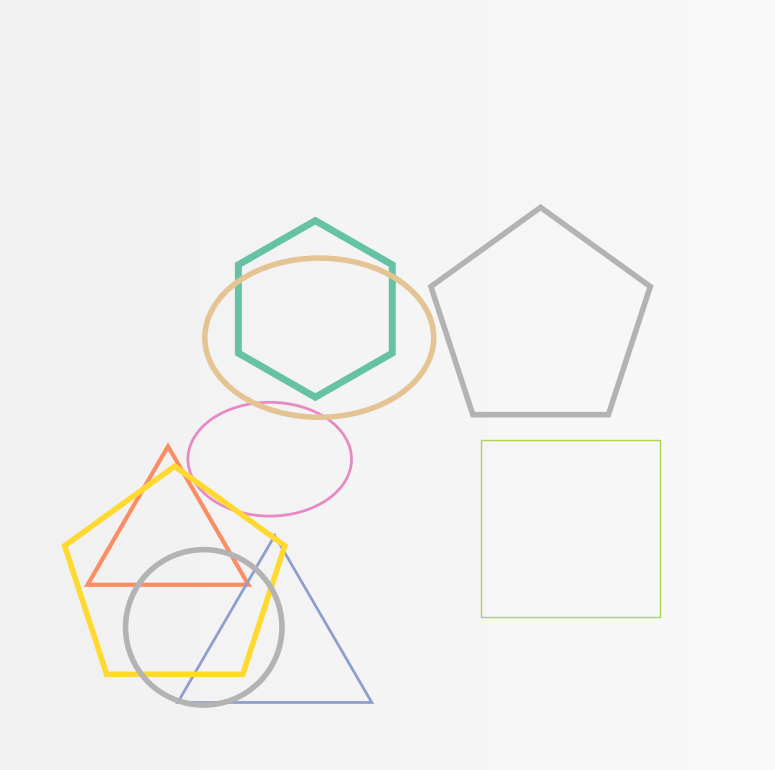[{"shape": "hexagon", "thickness": 2.5, "radius": 0.57, "center": [0.407, 0.599]}, {"shape": "triangle", "thickness": 1.5, "radius": 0.6, "center": [0.217, 0.3]}, {"shape": "triangle", "thickness": 1, "radius": 0.72, "center": [0.355, 0.16]}, {"shape": "oval", "thickness": 1, "radius": 0.53, "center": [0.348, 0.404]}, {"shape": "square", "thickness": 0.5, "radius": 0.58, "center": [0.736, 0.314]}, {"shape": "pentagon", "thickness": 2, "radius": 0.75, "center": [0.225, 0.245]}, {"shape": "oval", "thickness": 2, "radius": 0.74, "center": [0.412, 0.561]}, {"shape": "pentagon", "thickness": 2, "radius": 0.74, "center": [0.698, 0.582]}, {"shape": "circle", "thickness": 2, "radius": 0.5, "center": [0.263, 0.185]}]